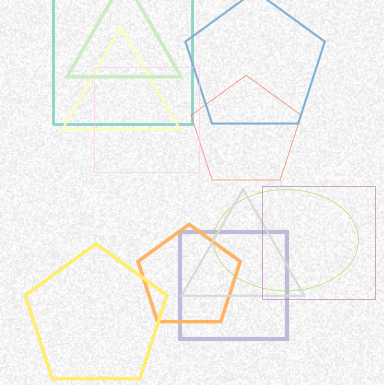[{"shape": "square", "thickness": 2, "radius": 0.9, "center": [0.318, 0.859]}, {"shape": "triangle", "thickness": 1.5, "radius": 0.88, "center": [0.314, 0.752]}, {"shape": "square", "thickness": 3, "radius": 0.69, "center": [0.606, 0.258]}, {"shape": "pentagon", "thickness": 0.5, "radius": 0.75, "center": [0.639, 0.654]}, {"shape": "pentagon", "thickness": 1.5, "radius": 0.95, "center": [0.663, 0.833]}, {"shape": "pentagon", "thickness": 2.5, "radius": 0.7, "center": [0.491, 0.278]}, {"shape": "oval", "thickness": 0.5, "radius": 0.94, "center": [0.743, 0.376]}, {"shape": "square", "thickness": 0.5, "radius": 0.68, "center": [0.38, 0.69]}, {"shape": "triangle", "thickness": 1.5, "radius": 0.92, "center": [0.631, 0.324]}, {"shape": "square", "thickness": 0.5, "radius": 0.73, "center": [0.827, 0.37]}, {"shape": "triangle", "thickness": 2.5, "radius": 0.85, "center": [0.322, 0.886]}, {"shape": "pentagon", "thickness": 2.5, "radius": 0.97, "center": [0.249, 0.173]}]